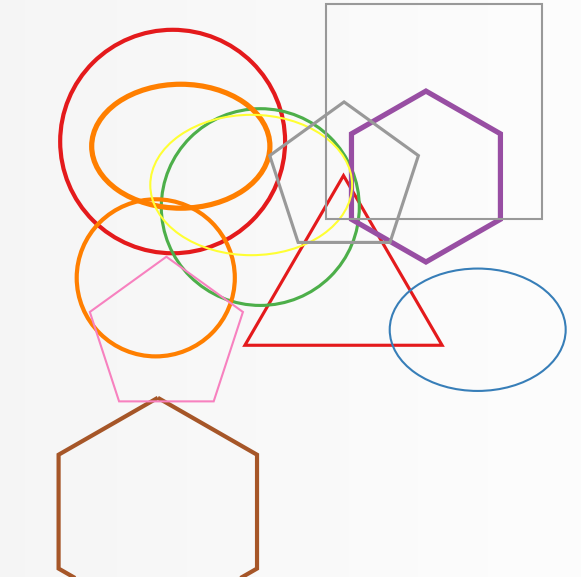[{"shape": "circle", "thickness": 2, "radius": 0.97, "center": [0.297, 0.754]}, {"shape": "triangle", "thickness": 1.5, "radius": 0.98, "center": [0.591, 0.499]}, {"shape": "oval", "thickness": 1, "radius": 0.76, "center": [0.822, 0.428]}, {"shape": "circle", "thickness": 1.5, "radius": 0.85, "center": [0.448, 0.641]}, {"shape": "hexagon", "thickness": 2.5, "radius": 0.74, "center": [0.733, 0.693]}, {"shape": "circle", "thickness": 2, "radius": 0.68, "center": [0.268, 0.518]}, {"shape": "oval", "thickness": 2.5, "radius": 0.77, "center": [0.311, 0.746]}, {"shape": "oval", "thickness": 1, "radius": 0.87, "center": [0.432, 0.679]}, {"shape": "hexagon", "thickness": 2, "radius": 0.99, "center": [0.271, 0.113]}, {"shape": "pentagon", "thickness": 1, "radius": 0.69, "center": [0.286, 0.416]}, {"shape": "pentagon", "thickness": 1.5, "radius": 0.67, "center": [0.592, 0.688]}, {"shape": "square", "thickness": 1, "radius": 0.93, "center": [0.747, 0.806]}]